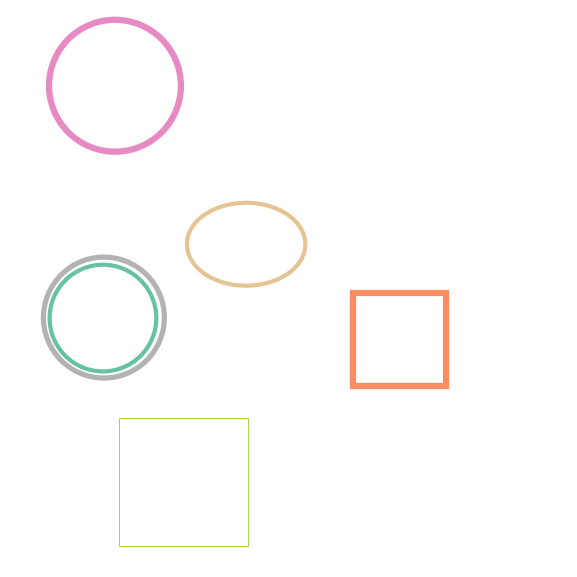[{"shape": "circle", "thickness": 2, "radius": 0.46, "center": [0.178, 0.448]}, {"shape": "square", "thickness": 3, "radius": 0.4, "center": [0.692, 0.411]}, {"shape": "circle", "thickness": 3, "radius": 0.57, "center": [0.199, 0.851]}, {"shape": "square", "thickness": 0.5, "radius": 0.56, "center": [0.318, 0.165]}, {"shape": "oval", "thickness": 2, "radius": 0.51, "center": [0.426, 0.576]}, {"shape": "circle", "thickness": 2.5, "radius": 0.52, "center": [0.18, 0.449]}]